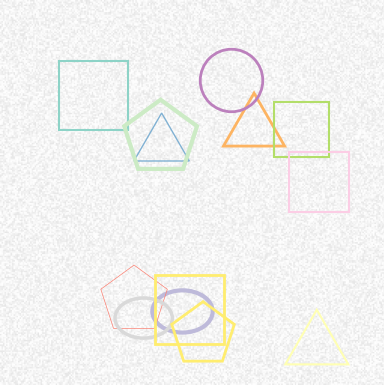[{"shape": "square", "thickness": 1.5, "radius": 0.45, "center": [0.243, 0.751]}, {"shape": "triangle", "thickness": 1.5, "radius": 0.47, "center": [0.823, 0.101]}, {"shape": "oval", "thickness": 3, "radius": 0.39, "center": [0.474, 0.191]}, {"shape": "pentagon", "thickness": 0.5, "radius": 0.45, "center": [0.348, 0.221]}, {"shape": "triangle", "thickness": 1, "radius": 0.42, "center": [0.42, 0.623]}, {"shape": "triangle", "thickness": 2, "radius": 0.46, "center": [0.66, 0.666]}, {"shape": "square", "thickness": 1.5, "radius": 0.36, "center": [0.783, 0.663]}, {"shape": "square", "thickness": 1.5, "radius": 0.39, "center": [0.829, 0.527]}, {"shape": "oval", "thickness": 2.5, "radius": 0.37, "center": [0.373, 0.174]}, {"shape": "circle", "thickness": 2, "radius": 0.41, "center": [0.601, 0.791]}, {"shape": "pentagon", "thickness": 3, "radius": 0.5, "center": [0.417, 0.642]}, {"shape": "pentagon", "thickness": 2, "radius": 0.43, "center": [0.527, 0.131]}, {"shape": "square", "thickness": 2, "radius": 0.45, "center": [0.493, 0.196]}]